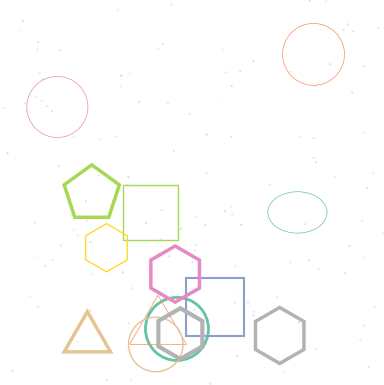[{"shape": "oval", "thickness": 0.5, "radius": 0.38, "center": [0.773, 0.448]}, {"shape": "circle", "thickness": 2, "radius": 0.41, "center": [0.46, 0.146]}, {"shape": "circle", "thickness": 0.5, "radius": 0.4, "center": [0.814, 0.859]}, {"shape": "triangle", "thickness": 0.5, "radius": 0.43, "center": [0.41, 0.148]}, {"shape": "square", "thickness": 1.5, "radius": 0.38, "center": [0.558, 0.202]}, {"shape": "hexagon", "thickness": 2.5, "radius": 0.36, "center": [0.455, 0.288]}, {"shape": "circle", "thickness": 0.5, "radius": 0.4, "center": [0.149, 0.722]}, {"shape": "square", "thickness": 1, "radius": 0.36, "center": [0.391, 0.449]}, {"shape": "pentagon", "thickness": 2.5, "radius": 0.38, "center": [0.238, 0.497]}, {"shape": "hexagon", "thickness": 1, "radius": 0.31, "center": [0.277, 0.356]}, {"shape": "circle", "thickness": 1, "radius": 0.35, "center": [0.405, 0.105]}, {"shape": "triangle", "thickness": 2.5, "radius": 0.35, "center": [0.227, 0.121]}, {"shape": "hexagon", "thickness": 3, "radius": 0.33, "center": [0.468, 0.133]}, {"shape": "hexagon", "thickness": 2.5, "radius": 0.36, "center": [0.726, 0.129]}]